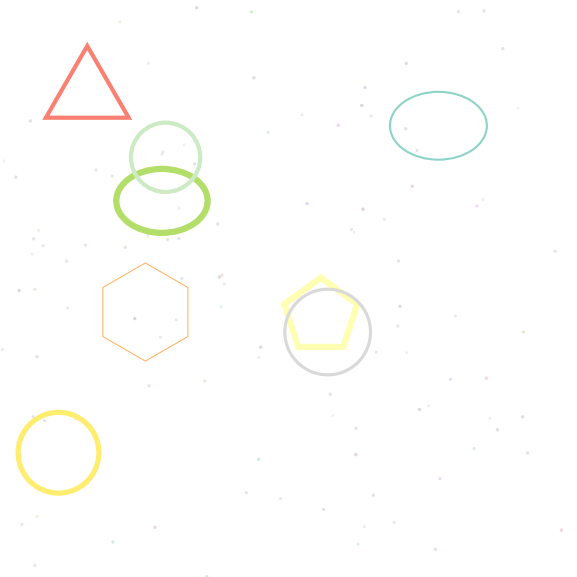[{"shape": "oval", "thickness": 1, "radius": 0.42, "center": [0.759, 0.781]}, {"shape": "pentagon", "thickness": 3, "radius": 0.33, "center": [0.555, 0.452]}, {"shape": "triangle", "thickness": 2, "radius": 0.41, "center": [0.151, 0.837]}, {"shape": "hexagon", "thickness": 0.5, "radius": 0.42, "center": [0.252, 0.459]}, {"shape": "oval", "thickness": 3, "radius": 0.4, "center": [0.28, 0.651]}, {"shape": "circle", "thickness": 1.5, "radius": 0.37, "center": [0.567, 0.424]}, {"shape": "circle", "thickness": 2, "radius": 0.3, "center": [0.287, 0.727]}, {"shape": "circle", "thickness": 2.5, "radius": 0.35, "center": [0.101, 0.215]}]